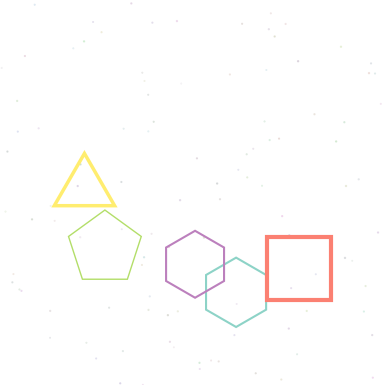[{"shape": "hexagon", "thickness": 1.5, "radius": 0.45, "center": [0.613, 0.241]}, {"shape": "square", "thickness": 3, "radius": 0.41, "center": [0.776, 0.303]}, {"shape": "pentagon", "thickness": 1, "radius": 0.5, "center": [0.272, 0.355]}, {"shape": "hexagon", "thickness": 1.5, "radius": 0.43, "center": [0.507, 0.314]}, {"shape": "triangle", "thickness": 2.5, "radius": 0.45, "center": [0.219, 0.511]}]